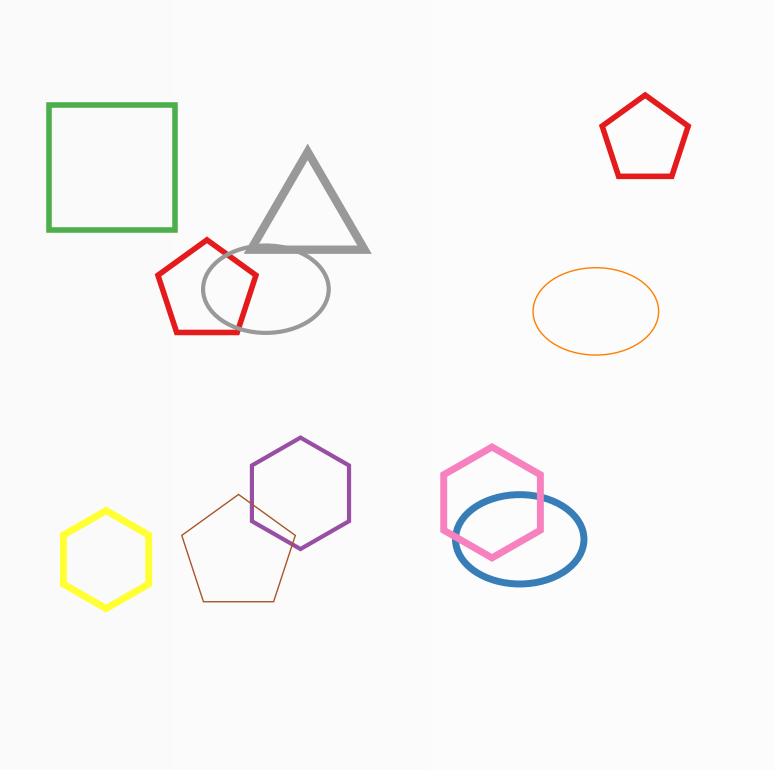[{"shape": "pentagon", "thickness": 2, "radius": 0.33, "center": [0.267, 0.622]}, {"shape": "pentagon", "thickness": 2, "radius": 0.29, "center": [0.832, 0.818]}, {"shape": "oval", "thickness": 2.5, "radius": 0.41, "center": [0.671, 0.3]}, {"shape": "square", "thickness": 2, "radius": 0.41, "center": [0.145, 0.783]}, {"shape": "hexagon", "thickness": 1.5, "radius": 0.36, "center": [0.388, 0.359]}, {"shape": "oval", "thickness": 0.5, "radius": 0.41, "center": [0.769, 0.596]}, {"shape": "hexagon", "thickness": 2.5, "radius": 0.32, "center": [0.137, 0.273]}, {"shape": "pentagon", "thickness": 0.5, "radius": 0.39, "center": [0.308, 0.281]}, {"shape": "hexagon", "thickness": 2.5, "radius": 0.36, "center": [0.635, 0.347]}, {"shape": "triangle", "thickness": 3, "radius": 0.42, "center": [0.397, 0.718]}, {"shape": "oval", "thickness": 1.5, "radius": 0.41, "center": [0.343, 0.624]}]